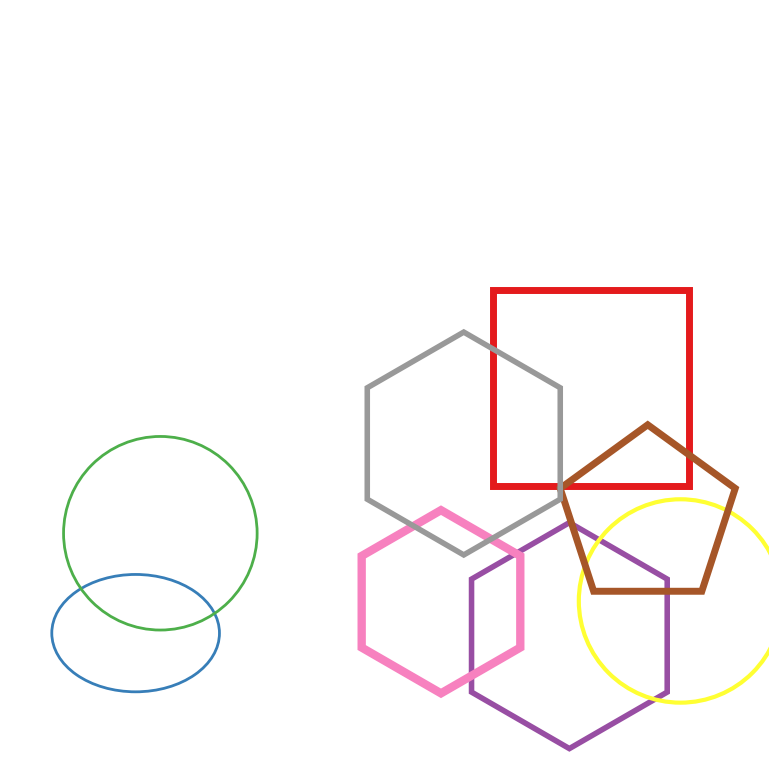[{"shape": "square", "thickness": 2.5, "radius": 0.64, "center": [0.767, 0.496]}, {"shape": "oval", "thickness": 1, "radius": 0.54, "center": [0.176, 0.178]}, {"shape": "circle", "thickness": 1, "radius": 0.63, "center": [0.208, 0.307]}, {"shape": "hexagon", "thickness": 2, "radius": 0.73, "center": [0.739, 0.175]}, {"shape": "circle", "thickness": 1.5, "radius": 0.66, "center": [0.884, 0.22]}, {"shape": "pentagon", "thickness": 2.5, "radius": 0.6, "center": [0.841, 0.329]}, {"shape": "hexagon", "thickness": 3, "radius": 0.59, "center": [0.573, 0.219]}, {"shape": "hexagon", "thickness": 2, "radius": 0.72, "center": [0.602, 0.424]}]